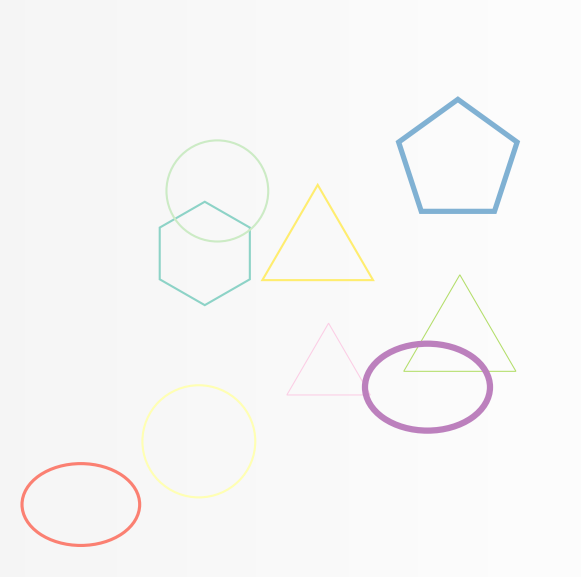[{"shape": "hexagon", "thickness": 1, "radius": 0.45, "center": [0.352, 0.56]}, {"shape": "circle", "thickness": 1, "radius": 0.49, "center": [0.342, 0.235]}, {"shape": "oval", "thickness": 1.5, "radius": 0.51, "center": [0.139, 0.125]}, {"shape": "pentagon", "thickness": 2.5, "radius": 0.54, "center": [0.788, 0.72]}, {"shape": "triangle", "thickness": 0.5, "radius": 0.56, "center": [0.791, 0.412]}, {"shape": "triangle", "thickness": 0.5, "radius": 0.41, "center": [0.565, 0.357]}, {"shape": "oval", "thickness": 3, "radius": 0.54, "center": [0.735, 0.329]}, {"shape": "circle", "thickness": 1, "radius": 0.44, "center": [0.374, 0.668]}, {"shape": "triangle", "thickness": 1, "radius": 0.55, "center": [0.547, 0.569]}]